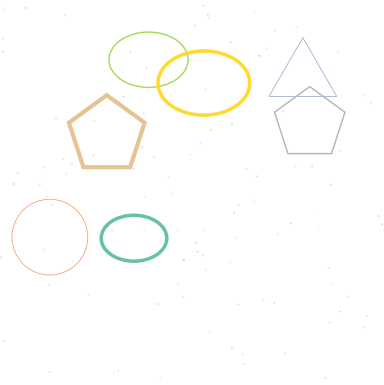[{"shape": "oval", "thickness": 2.5, "radius": 0.43, "center": [0.348, 0.381]}, {"shape": "circle", "thickness": 0.5, "radius": 0.49, "center": [0.13, 0.384]}, {"shape": "triangle", "thickness": 0.5, "radius": 0.51, "center": [0.787, 0.8]}, {"shape": "oval", "thickness": 1, "radius": 0.51, "center": [0.386, 0.845]}, {"shape": "oval", "thickness": 2.5, "radius": 0.6, "center": [0.53, 0.784]}, {"shape": "pentagon", "thickness": 3, "radius": 0.52, "center": [0.277, 0.649]}, {"shape": "pentagon", "thickness": 1, "radius": 0.48, "center": [0.805, 0.679]}]